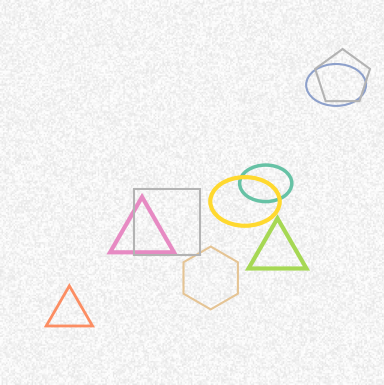[{"shape": "oval", "thickness": 2.5, "radius": 0.34, "center": [0.69, 0.524]}, {"shape": "triangle", "thickness": 2, "radius": 0.35, "center": [0.18, 0.188]}, {"shape": "oval", "thickness": 1.5, "radius": 0.39, "center": [0.873, 0.779]}, {"shape": "triangle", "thickness": 3, "radius": 0.48, "center": [0.369, 0.393]}, {"shape": "triangle", "thickness": 3, "radius": 0.43, "center": [0.721, 0.346]}, {"shape": "oval", "thickness": 3, "radius": 0.45, "center": [0.636, 0.477]}, {"shape": "hexagon", "thickness": 1.5, "radius": 0.41, "center": [0.547, 0.278]}, {"shape": "square", "thickness": 1.5, "radius": 0.43, "center": [0.435, 0.424]}, {"shape": "pentagon", "thickness": 1.5, "radius": 0.37, "center": [0.89, 0.798]}]